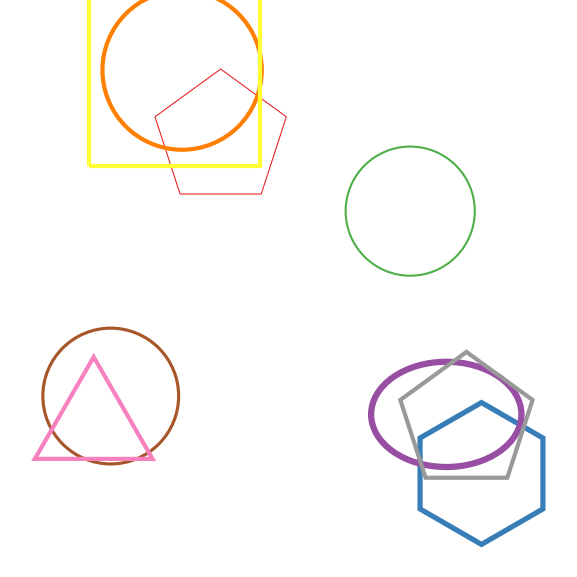[{"shape": "pentagon", "thickness": 0.5, "radius": 0.6, "center": [0.382, 0.76]}, {"shape": "hexagon", "thickness": 2.5, "radius": 0.61, "center": [0.834, 0.179]}, {"shape": "circle", "thickness": 1, "radius": 0.56, "center": [0.71, 0.634]}, {"shape": "oval", "thickness": 3, "radius": 0.65, "center": [0.773, 0.282]}, {"shape": "circle", "thickness": 2, "radius": 0.69, "center": [0.315, 0.878]}, {"shape": "square", "thickness": 2, "radius": 0.74, "center": [0.303, 0.86]}, {"shape": "circle", "thickness": 1.5, "radius": 0.59, "center": [0.192, 0.313]}, {"shape": "triangle", "thickness": 2, "radius": 0.59, "center": [0.162, 0.263]}, {"shape": "pentagon", "thickness": 2, "radius": 0.6, "center": [0.808, 0.269]}]